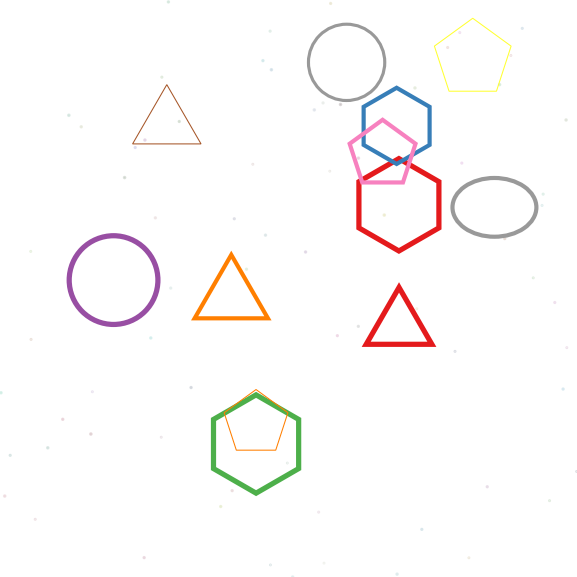[{"shape": "hexagon", "thickness": 2.5, "radius": 0.4, "center": [0.691, 0.645]}, {"shape": "triangle", "thickness": 2.5, "radius": 0.33, "center": [0.691, 0.436]}, {"shape": "hexagon", "thickness": 2, "radius": 0.33, "center": [0.687, 0.781]}, {"shape": "hexagon", "thickness": 2.5, "radius": 0.43, "center": [0.443, 0.23]}, {"shape": "circle", "thickness": 2.5, "radius": 0.38, "center": [0.197, 0.514]}, {"shape": "triangle", "thickness": 2, "radius": 0.37, "center": [0.4, 0.485]}, {"shape": "pentagon", "thickness": 0.5, "radius": 0.29, "center": [0.443, 0.267]}, {"shape": "pentagon", "thickness": 0.5, "radius": 0.35, "center": [0.819, 0.898]}, {"shape": "triangle", "thickness": 0.5, "radius": 0.34, "center": [0.289, 0.784]}, {"shape": "pentagon", "thickness": 2, "radius": 0.3, "center": [0.663, 0.732]}, {"shape": "circle", "thickness": 1.5, "radius": 0.33, "center": [0.6, 0.891]}, {"shape": "oval", "thickness": 2, "radius": 0.36, "center": [0.856, 0.64]}]